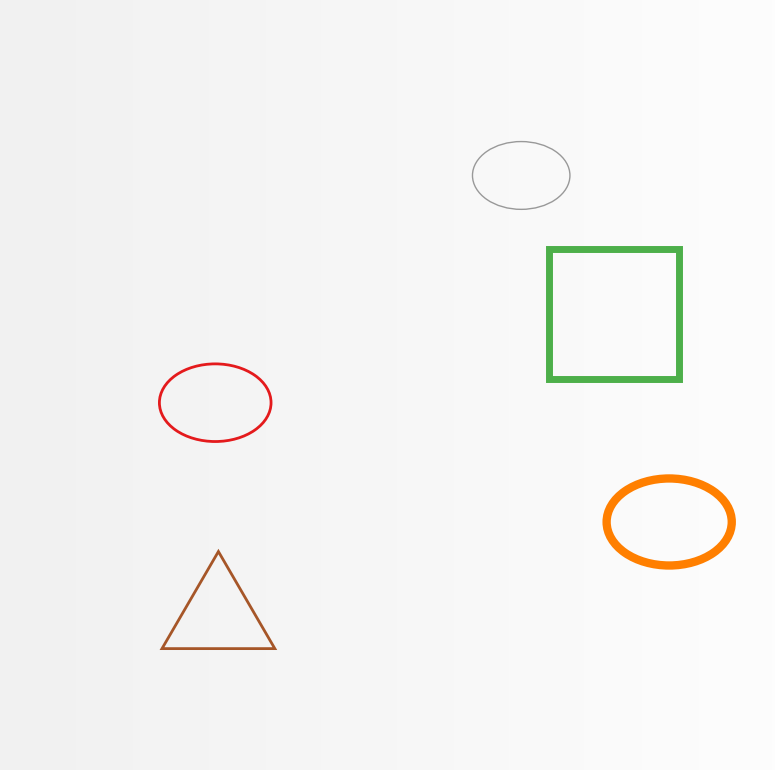[{"shape": "oval", "thickness": 1, "radius": 0.36, "center": [0.278, 0.477]}, {"shape": "square", "thickness": 2.5, "radius": 0.42, "center": [0.792, 0.592]}, {"shape": "oval", "thickness": 3, "radius": 0.4, "center": [0.863, 0.322]}, {"shape": "triangle", "thickness": 1, "radius": 0.42, "center": [0.282, 0.2]}, {"shape": "oval", "thickness": 0.5, "radius": 0.31, "center": [0.673, 0.772]}]